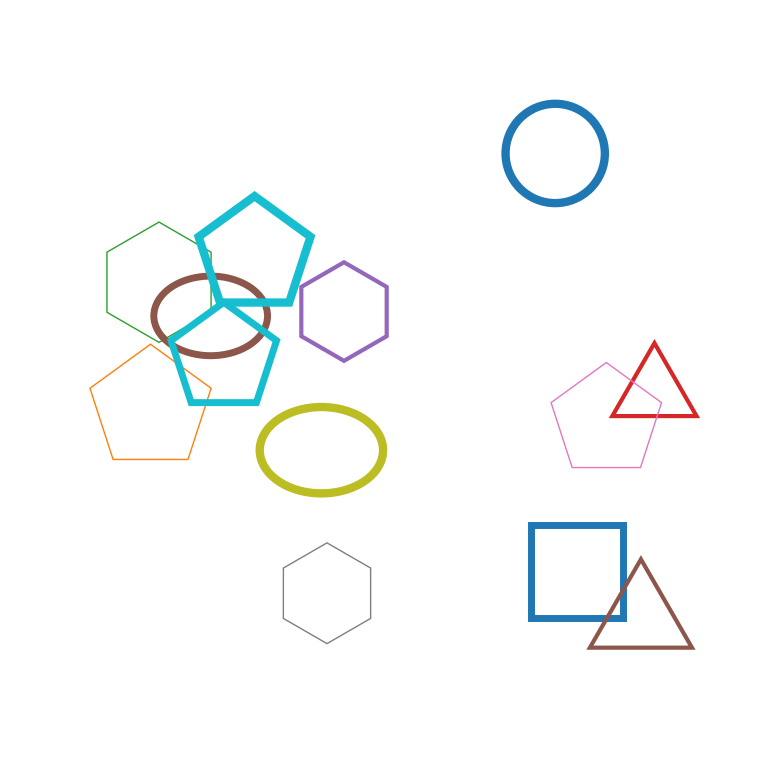[{"shape": "square", "thickness": 2.5, "radius": 0.3, "center": [0.749, 0.258]}, {"shape": "circle", "thickness": 3, "radius": 0.32, "center": [0.721, 0.801]}, {"shape": "pentagon", "thickness": 0.5, "radius": 0.41, "center": [0.196, 0.47]}, {"shape": "hexagon", "thickness": 0.5, "radius": 0.39, "center": [0.207, 0.633]}, {"shape": "triangle", "thickness": 1.5, "radius": 0.32, "center": [0.85, 0.491]}, {"shape": "hexagon", "thickness": 1.5, "radius": 0.32, "center": [0.447, 0.595]}, {"shape": "triangle", "thickness": 1.5, "radius": 0.38, "center": [0.832, 0.197]}, {"shape": "oval", "thickness": 2.5, "radius": 0.37, "center": [0.274, 0.59]}, {"shape": "pentagon", "thickness": 0.5, "radius": 0.38, "center": [0.787, 0.454]}, {"shape": "hexagon", "thickness": 0.5, "radius": 0.33, "center": [0.425, 0.23]}, {"shape": "oval", "thickness": 3, "radius": 0.4, "center": [0.417, 0.415]}, {"shape": "pentagon", "thickness": 2.5, "radius": 0.36, "center": [0.291, 0.535]}, {"shape": "pentagon", "thickness": 3, "radius": 0.38, "center": [0.331, 0.669]}]